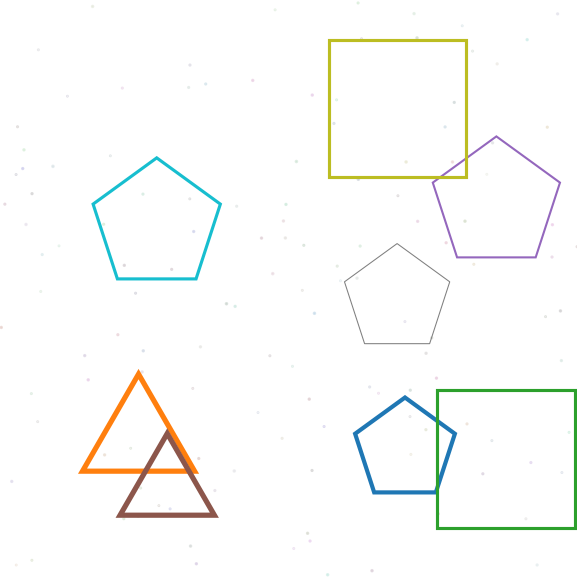[{"shape": "pentagon", "thickness": 2, "radius": 0.45, "center": [0.701, 0.22]}, {"shape": "triangle", "thickness": 2.5, "radius": 0.56, "center": [0.24, 0.239]}, {"shape": "square", "thickness": 1.5, "radius": 0.6, "center": [0.876, 0.205]}, {"shape": "pentagon", "thickness": 1, "radius": 0.58, "center": [0.86, 0.647]}, {"shape": "triangle", "thickness": 2.5, "radius": 0.47, "center": [0.29, 0.154]}, {"shape": "pentagon", "thickness": 0.5, "radius": 0.48, "center": [0.688, 0.482]}, {"shape": "square", "thickness": 1.5, "radius": 0.59, "center": [0.688, 0.811]}, {"shape": "pentagon", "thickness": 1.5, "radius": 0.58, "center": [0.271, 0.61]}]